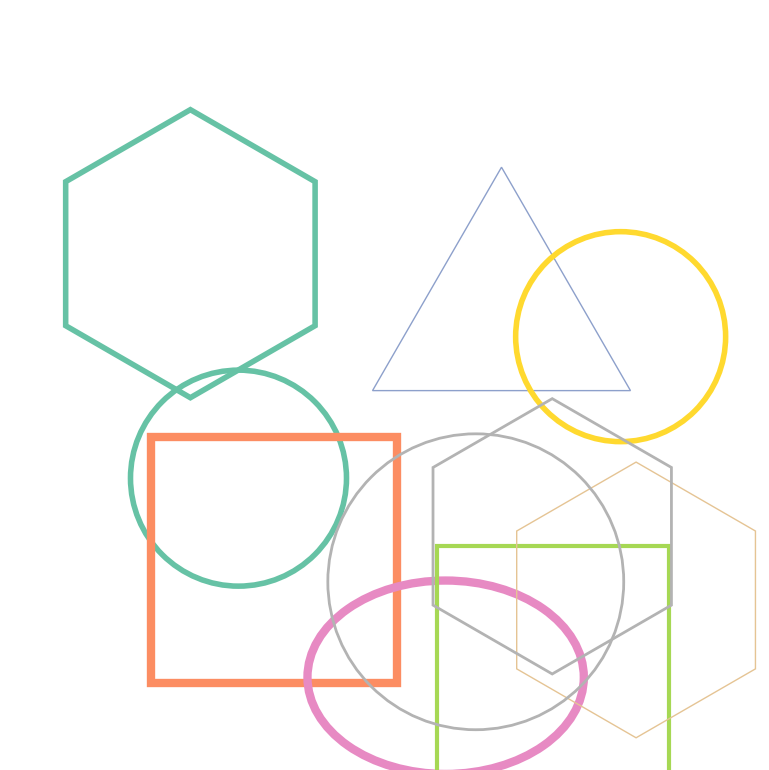[{"shape": "hexagon", "thickness": 2, "radius": 0.94, "center": [0.247, 0.671]}, {"shape": "circle", "thickness": 2, "radius": 0.7, "center": [0.31, 0.379]}, {"shape": "square", "thickness": 3, "radius": 0.8, "center": [0.356, 0.272]}, {"shape": "triangle", "thickness": 0.5, "radius": 0.97, "center": [0.651, 0.589]}, {"shape": "oval", "thickness": 3, "radius": 0.9, "center": [0.579, 0.12]}, {"shape": "square", "thickness": 1.5, "radius": 0.76, "center": [0.718, 0.139]}, {"shape": "circle", "thickness": 2, "radius": 0.68, "center": [0.806, 0.563]}, {"shape": "hexagon", "thickness": 0.5, "radius": 0.9, "center": [0.826, 0.221]}, {"shape": "hexagon", "thickness": 1, "radius": 0.89, "center": [0.717, 0.303]}, {"shape": "circle", "thickness": 1, "radius": 0.96, "center": [0.618, 0.244]}]